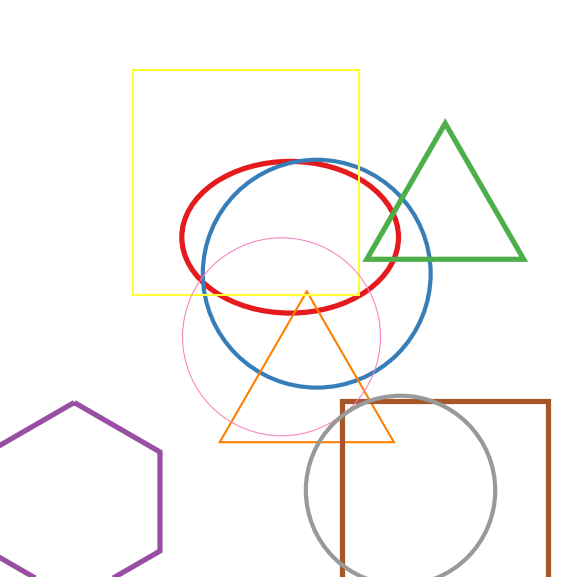[{"shape": "oval", "thickness": 2.5, "radius": 0.94, "center": [0.502, 0.588]}, {"shape": "circle", "thickness": 2, "radius": 0.99, "center": [0.548, 0.525]}, {"shape": "triangle", "thickness": 2.5, "radius": 0.78, "center": [0.771, 0.629]}, {"shape": "hexagon", "thickness": 2.5, "radius": 0.86, "center": [0.129, 0.131]}, {"shape": "triangle", "thickness": 1, "radius": 0.87, "center": [0.531, 0.32]}, {"shape": "square", "thickness": 1, "radius": 0.98, "center": [0.426, 0.683]}, {"shape": "square", "thickness": 2.5, "radius": 0.89, "center": [0.77, 0.127]}, {"shape": "circle", "thickness": 0.5, "radius": 0.86, "center": [0.488, 0.416]}, {"shape": "circle", "thickness": 2, "radius": 0.82, "center": [0.694, 0.15]}]